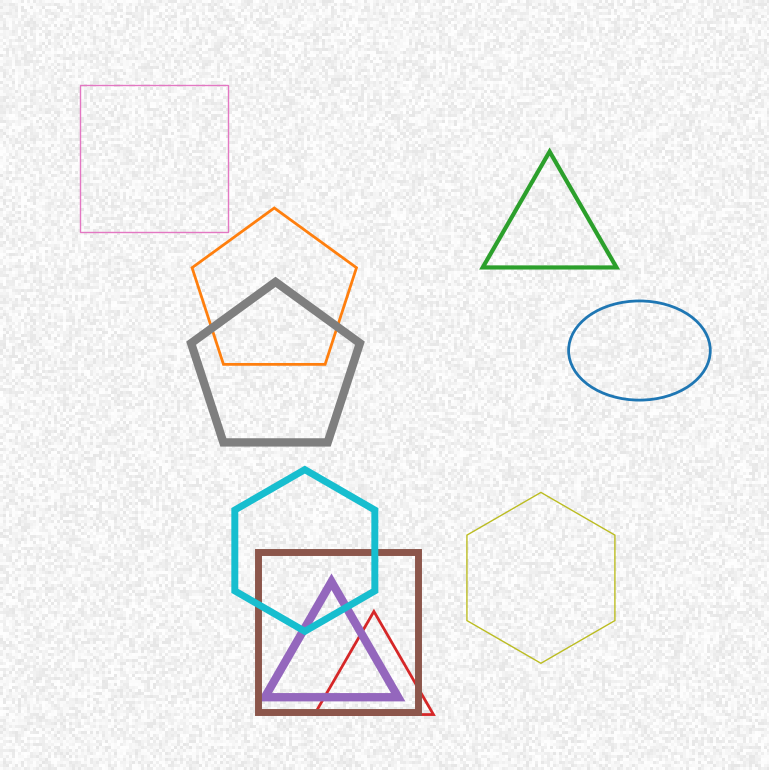[{"shape": "oval", "thickness": 1, "radius": 0.46, "center": [0.83, 0.545]}, {"shape": "pentagon", "thickness": 1, "radius": 0.56, "center": [0.356, 0.618]}, {"shape": "triangle", "thickness": 1.5, "radius": 0.5, "center": [0.714, 0.703]}, {"shape": "triangle", "thickness": 1, "radius": 0.45, "center": [0.486, 0.117]}, {"shape": "triangle", "thickness": 3, "radius": 0.5, "center": [0.431, 0.144]}, {"shape": "square", "thickness": 2.5, "radius": 0.52, "center": [0.439, 0.179]}, {"shape": "square", "thickness": 0.5, "radius": 0.48, "center": [0.2, 0.794]}, {"shape": "pentagon", "thickness": 3, "radius": 0.58, "center": [0.358, 0.519]}, {"shape": "hexagon", "thickness": 0.5, "radius": 0.55, "center": [0.702, 0.25]}, {"shape": "hexagon", "thickness": 2.5, "radius": 0.52, "center": [0.396, 0.285]}]